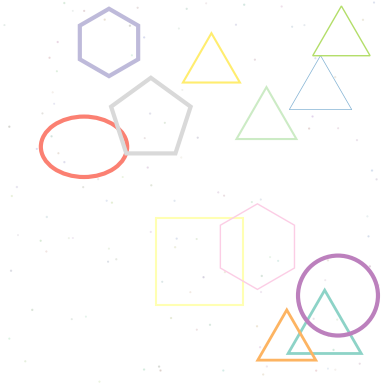[{"shape": "triangle", "thickness": 2, "radius": 0.55, "center": [0.843, 0.137]}, {"shape": "square", "thickness": 1.5, "radius": 0.56, "center": [0.517, 0.321]}, {"shape": "hexagon", "thickness": 3, "radius": 0.44, "center": [0.283, 0.89]}, {"shape": "oval", "thickness": 3, "radius": 0.56, "center": [0.218, 0.619]}, {"shape": "triangle", "thickness": 0.5, "radius": 0.47, "center": [0.833, 0.762]}, {"shape": "triangle", "thickness": 2, "radius": 0.43, "center": [0.745, 0.108]}, {"shape": "triangle", "thickness": 1, "radius": 0.43, "center": [0.887, 0.898]}, {"shape": "hexagon", "thickness": 1, "radius": 0.56, "center": [0.669, 0.359]}, {"shape": "pentagon", "thickness": 3, "radius": 0.54, "center": [0.392, 0.689]}, {"shape": "circle", "thickness": 3, "radius": 0.52, "center": [0.878, 0.232]}, {"shape": "triangle", "thickness": 1.5, "radius": 0.45, "center": [0.692, 0.684]}, {"shape": "triangle", "thickness": 1.5, "radius": 0.43, "center": [0.549, 0.828]}]